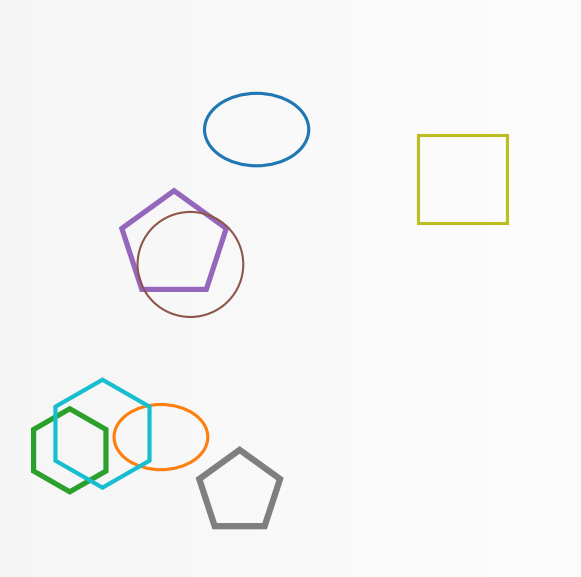[{"shape": "oval", "thickness": 1.5, "radius": 0.45, "center": [0.442, 0.775]}, {"shape": "oval", "thickness": 1.5, "radius": 0.4, "center": [0.277, 0.242]}, {"shape": "hexagon", "thickness": 2.5, "radius": 0.36, "center": [0.12, 0.219]}, {"shape": "pentagon", "thickness": 2.5, "radius": 0.47, "center": [0.299, 0.574]}, {"shape": "circle", "thickness": 1, "radius": 0.45, "center": [0.328, 0.541]}, {"shape": "pentagon", "thickness": 3, "radius": 0.37, "center": [0.412, 0.147]}, {"shape": "square", "thickness": 1.5, "radius": 0.38, "center": [0.796, 0.689]}, {"shape": "hexagon", "thickness": 2, "radius": 0.47, "center": [0.176, 0.248]}]